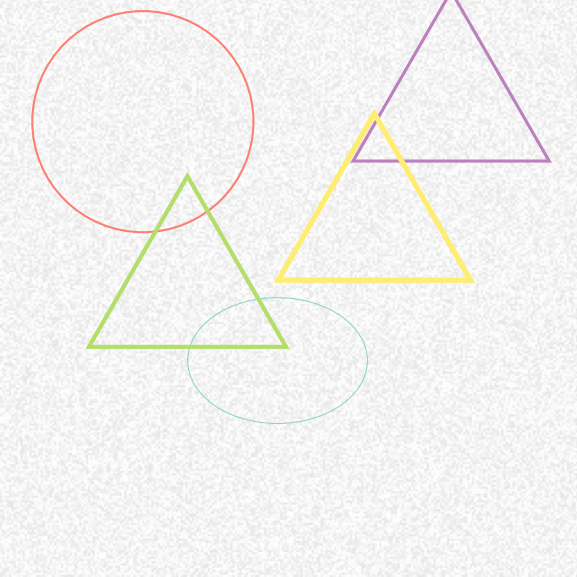[{"shape": "oval", "thickness": 0.5, "radius": 0.78, "center": [0.481, 0.375]}, {"shape": "circle", "thickness": 1, "radius": 0.96, "center": [0.247, 0.788]}, {"shape": "triangle", "thickness": 2, "radius": 0.99, "center": [0.325, 0.497]}, {"shape": "triangle", "thickness": 1.5, "radius": 0.98, "center": [0.781, 0.818]}, {"shape": "triangle", "thickness": 2.5, "radius": 0.96, "center": [0.648, 0.61]}]